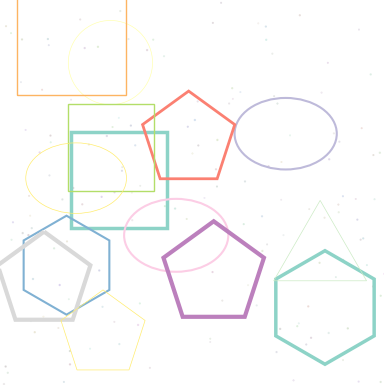[{"shape": "hexagon", "thickness": 2.5, "radius": 0.74, "center": [0.844, 0.201]}, {"shape": "square", "thickness": 2.5, "radius": 0.62, "center": [0.308, 0.531]}, {"shape": "circle", "thickness": 0.5, "radius": 0.55, "center": [0.287, 0.837]}, {"shape": "oval", "thickness": 1.5, "radius": 0.66, "center": [0.742, 0.653]}, {"shape": "pentagon", "thickness": 2, "radius": 0.63, "center": [0.49, 0.638]}, {"shape": "hexagon", "thickness": 1.5, "radius": 0.64, "center": [0.173, 0.311]}, {"shape": "square", "thickness": 1, "radius": 0.71, "center": [0.186, 0.895]}, {"shape": "square", "thickness": 1, "radius": 0.56, "center": [0.288, 0.617]}, {"shape": "oval", "thickness": 1.5, "radius": 0.68, "center": [0.458, 0.389]}, {"shape": "pentagon", "thickness": 3, "radius": 0.63, "center": [0.115, 0.272]}, {"shape": "pentagon", "thickness": 3, "radius": 0.69, "center": [0.555, 0.288]}, {"shape": "triangle", "thickness": 0.5, "radius": 0.7, "center": [0.832, 0.34]}, {"shape": "pentagon", "thickness": 0.5, "radius": 0.57, "center": [0.268, 0.132]}, {"shape": "oval", "thickness": 0.5, "radius": 0.65, "center": [0.198, 0.537]}]